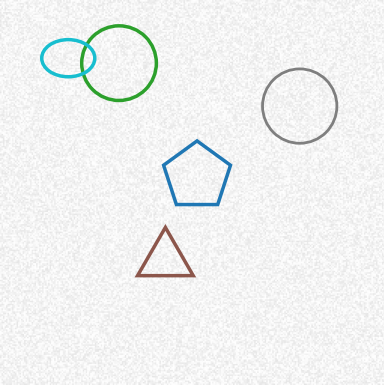[{"shape": "pentagon", "thickness": 2.5, "radius": 0.46, "center": [0.512, 0.543]}, {"shape": "circle", "thickness": 2.5, "radius": 0.48, "center": [0.309, 0.836]}, {"shape": "triangle", "thickness": 2.5, "radius": 0.42, "center": [0.43, 0.326]}, {"shape": "circle", "thickness": 2, "radius": 0.48, "center": [0.778, 0.724]}, {"shape": "oval", "thickness": 2.5, "radius": 0.34, "center": [0.177, 0.849]}]